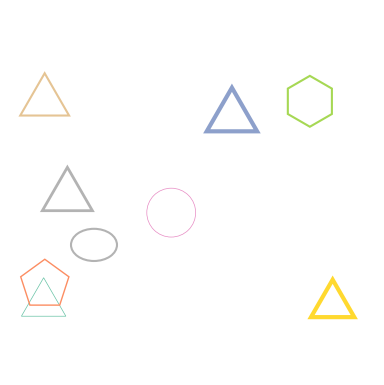[{"shape": "triangle", "thickness": 0.5, "radius": 0.33, "center": [0.113, 0.212]}, {"shape": "pentagon", "thickness": 1, "radius": 0.33, "center": [0.116, 0.261]}, {"shape": "triangle", "thickness": 3, "radius": 0.38, "center": [0.602, 0.697]}, {"shape": "circle", "thickness": 0.5, "radius": 0.32, "center": [0.445, 0.448]}, {"shape": "hexagon", "thickness": 1.5, "radius": 0.33, "center": [0.805, 0.737]}, {"shape": "triangle", "thickness": 3, "radius": 0.32, "center": [0.864, 0.209]}, {"shape": "triangle", "thickness": 1.5, "radius": 0.37, "center": [0.116, 0.737]}, {"shape": "oval", "thickness": 1.5, "radius": 0.3, "center": [0.244, 0.364]}, {"shape": "triangle", "thickness": 2, "radius": 0.38, "center": [0.175, 0.49]}]